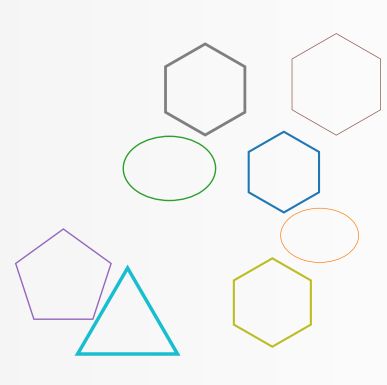[{"shape": "hexagon", "thickness": 1.5, "radius": 0.52, "center": [0.733, 0.553]}, {"shape": "oval", "thickness": 0.5, "radius": 0.5, "center": [0.825, 0.389]}, {"shape": "oval", "thickness": 1, "radius": 0.6, "center": [0.437, 0.563]}, {"shape": "pentagon", "thickness": 1, "radius": 0.65, "center": [0.164, 0.276]}, {"shape": "hexagon", "thickness": 0.5, "radius": 0.66, "center": [0.868, 0.781]}, {"shape": "hexagon", "thickness": 2, "radius": 0.59, "center": [0.53, 0.768]}, {"shape": "hexagon", "thickness": 1.5, "radius": 0.57, "center": [0.703, 0.214]}, {"shape": "triangle", "thickness": 2.5, "radius": 0.74, "center": [0.329, 0.155]}]